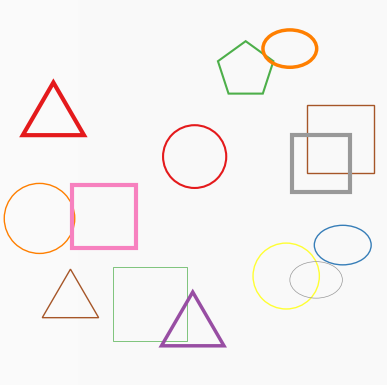[{"shape": "circle", "thickness": 1.5, "radius": 0.41, "center": [0.502, 0.593]}, {"shape": "triangle", "thickness": 3, "radius": 0.46, "center": [0.138, 0.695]}, {"shape": "oval", "thickness": 1, "radius": 0.37, "center": [0.885, 0.363]}, {"shape": "pentagon", "thickness": 1.5, "radius": 0.38, "center": [0.634, 0.818]}, {"shape": "square", "thickness": 0.5, "radius": 0.48, "center": [0.387, 0.212]}, {"shape": "triangle", "thickness": 2.5, "radius": 0.47, "center": [0.497, 0.148]}, {"shape": "oval", "thickness": 2.5, "radius": 0.35, "center": [0.748, 0.874]}, {"shape": "circle", "thickness": 1, "radius": 0.45, "center": [0.102, 0.433]}, {"shape": "circle", "thickness": 1, "radius": 0.43, "center": [0.739, 0.283]}, {"shape": "triangle", "thickness": 1, "radius": 0.42, "center": [0.182, 0.217]}, {"shape": "square", "thickness": 1, "radius": 0.44, "center": [0.879, 0.639]}, {"shape": "square", "thickness": 3, "radius": 0.41, "center": [0.267, 0.438]}, {"shape": "square", "thickness": 3, "radius": 0.37, "center": [0.828, 0.575]}, {"shape": "oval", "thickness": 0.5, "radius": 0.34, "center": [0.816, 0.273]}]